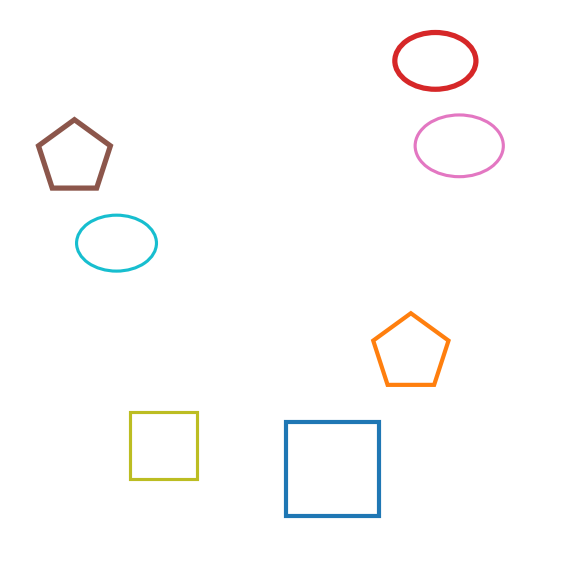[{"shape": "square", "thickness": 2, "radius": 0.41, "center": [0.576, 0.186]}, {"shape": "pentagon", "thickness": 2, "radius": 0.34, "center": [0.711, 0.388]}, {"shape": "oval", "thickness": 2.5, "radius": 0.35, "center": [0.754, 0.894]}, {"shape": "pentagon", "thickness": 2.5, "radius": 0.33, "center": [0.129, 0.726]}, {"shape": "oval", "thickness": 1.5, "radius": 0.38, "center": [0.795, 0.747]}, {"shape": "square", "thickness": 1.5, "radius": 0.29, "center": [0.283, 0.227]}, {"shape": "oval", "thickness": 1.5, "radius": 0.35, "center": [0.202, 0.578]}]